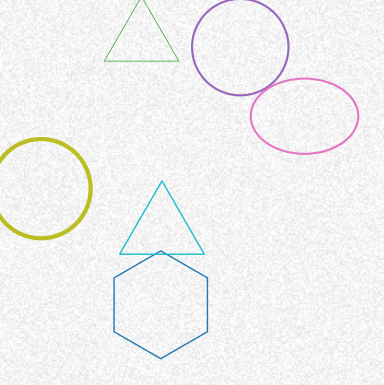[{"shape": "hexagon", "thickness": 1, "radius": 0.7, "center": [0.418, 0.208]}, {"shape": "triangle", "thickness": 0.5, "radius": 0.56, "center": [0.368, 0.897]}, {"shape": "circle", "thickness": 1.5, "radius": 0.63, "center": [0.624, 0.878]}, {"shape": "oval", "thickness": 1.5, "radius": 0.7, "center": [0.791, 0.698]}, {"shape": "circle", "thickness": 3, "radius": 0.64, "center": [0.107, 0.51]}, {"shape": "triangle", "thickness": 1, "radius": 0.63, "center": [0.421, 0.403]}]